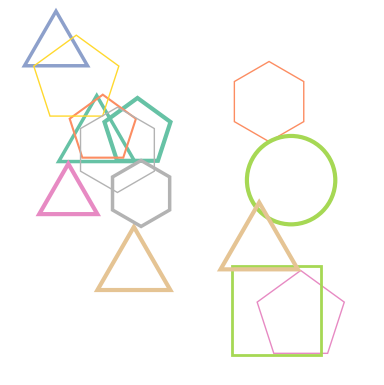[{"shape": "pentagon", "thickness": 3, "radius": 0.45, "center": [0.357, 0.655]}, {"shape": "triangle", "thickness": 2.5, "radius": 0.57, "center": [0.251, 0.637]}, {"shape": "pentagon", "thickness": 1.5, "radius": 0.45, "center": [0.267, 0.664]}, {"shape": "hexagon", "thickness": 1, "radius": 0.52, "center": [0.699, 0.736]}, {"shape": "triangle", "thickness": 2.5, "radius": 0.47, "center": [0.145, 0.876]}, {"shape": "pentagon", "thickness": 1, "radius": 0.59, "center": [0.781, 0.179]}, {"shape": "triangle", "thickness": 3, "radius": 0.44, "center": [0.177, 0.487]}, {"shape": "circle", "thickness": 3, "radius": 0.57, "center": [0.756, 0.532]}, {"shape": "square", "thickness": 2, "radius": 0.58, "center": [0.717, 0.194]}, {"shape": "pentagon", "thickness": 1, "radius": 0.58, "center": [0.198, 0.792]}, {"shape": "triangle", "thickness": 3, "radius": 0.55, "center": [0.348, 0.301]}, {"shape": "triangle", "thickness": 3, "radius": 0.58, "center": [0.673, 0.358]}, {"shape": "hexagon", "thickness": 1, "radius": 0.55, "center": [0.305, 0.611]}, {"shape": "hexagon", "thickness": 2.5, "radius": 0.43, "center": [0.366, 0.498]}]